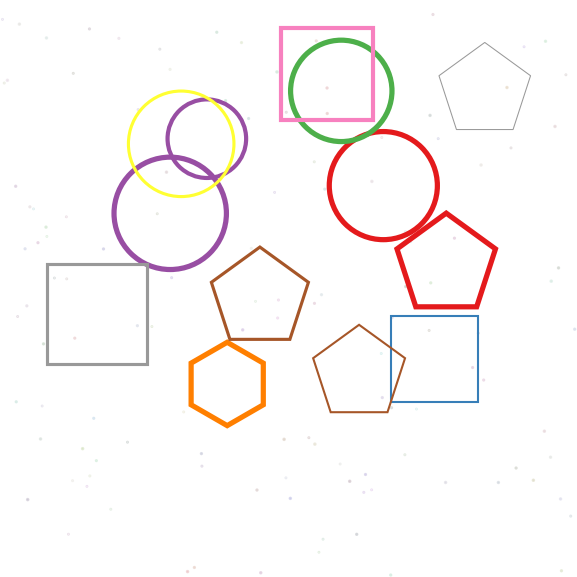[{"shape": "circle", "thickness": 2.5, "radius": 0.47, "center": [0.664, 0.678]}, {"shape": "pentagon", "thickness": 2.5, "radius": 0.45, "center": [0.773, 0.54]}, {"shape": "square", "thickness": 1, "radius": 0.38, "center": [0.752, 0.377]}, {"shape": "circle", "thickness": 2.5, "radius": 0.44, "center": [0.591, 0.842]}, {"shape": "circle", "thickness": 2, "radius": 0.34, "center": [0.358, 0.759]}, {"shape": "circle", "thickness": 2.5, "radius": 0.49, "center": [0.295, 0.63]}, {"shape": "hexagon", "thickness": 2.5, "radius": 0.36, "center": [0.393, 0.334]}, {"shape": "circle", "thickness": 1.5, "radius": 0.46, "center": [0.314, 0.75]}, {"shape": "pentagon", "thickness": 1, "radius": 0.42, "center": [0.622, 0.353]}, {"shape": "pentagon", "thickness": 1.5, "radius": 0.44, "center": [0.45, 0.483]}, {"shape": "square", "thickness": 2, "radius": 0.4, "center": [0.567, 0.871]}, {"shape": "pentagon", "thickness": 0.5, "radius": 0.42, "center": [0.839, 0.842]}, {"shape": "square", "thickness": 1.5, "radius": 0.43, "center": [0.168, 0.456]}]